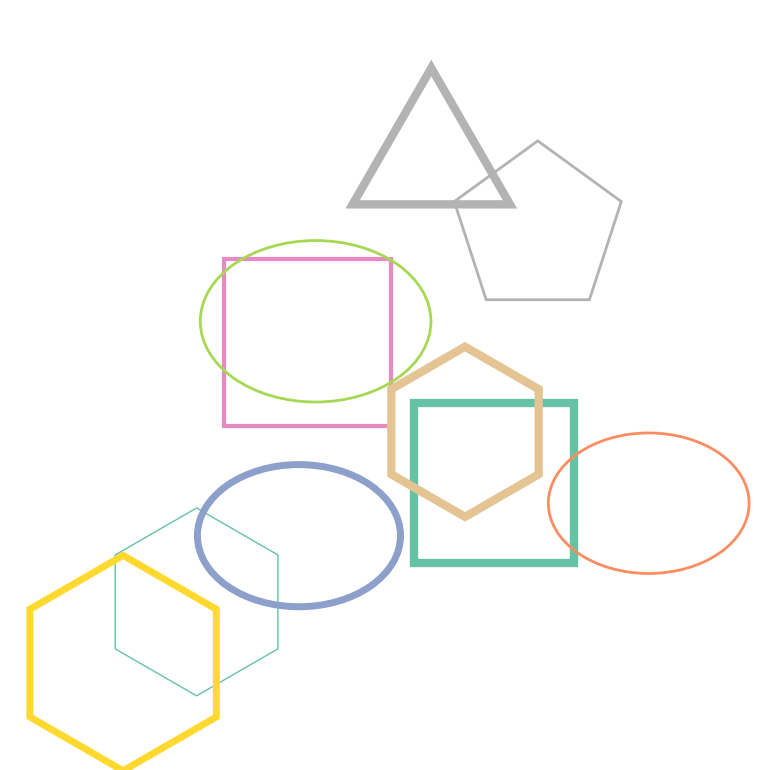[{"shape": "square", "thickness": 3, "radius": 0.52, "center": [0.642, 0.373]}, {"shape": "hexagon", "thickness": 0.5, "radius": 0.61, "center": [0.255, 0.218]}, {"shape": "oval", "thickness": 1, "radius": 0.65, "center": [0.842, 0.346]}, {"shape": "oval", "thickness": 2.5, "radius": 0.66, "center": [0.388, 0.304]}, {"shape": "square", "thickness": 1.5, "radius": 0.54, "center": [0.399, 0.555]}, {"shape": "oval", "thickness": 1, "radius": 0.75, "center": [0.41, 0.583]}, {"shape": "hexagon", "thickness": 2.5, "radius": 0.7, "center": [0.16, 0.139]}, {"shape": "hexagon", "thickness": 3, "radius": 0.55, "center": [0.604, 0.439]}, {"shape": "pentagon", "thickness": 1, "radius": 0.57, "center": [0.698, 0.703]}, {"shape": "triangle", "thickness": 3, "radius": 0.59, "center": [0.56, 0.794]}]